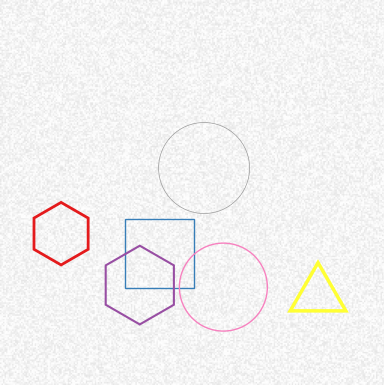[{"shape": "hexagon", "thickness": 2, "radius": 0.41, "center": [0.159, 0.393]}, {"shape": "square", "thickness": 1, "radius": 0.45, "center": [0.414, 0.342]}, {"shape": "hexagon", "thickness": 1.5, "radius": 0.51, "center": [0.363, 0.26]}, {"shape": "triangle", "thickness": 2.5, "radius": 0.42, "center": [0.826, 0.234]}, {"shape": "circle", "thickness": 1, "radius": 0.57, "center": [0.58, 0.254]}, {"shape": "circle", "thickness": 0.5, "radius": 0.59, "center": [0.53, 0.564]}]